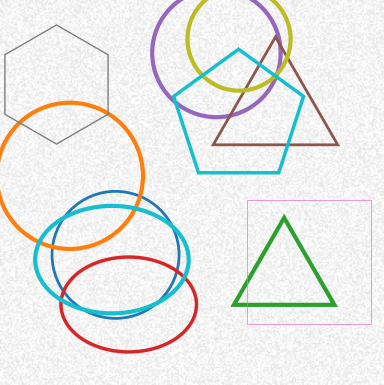[{"shape": "circle", "thickness": 2, "radius": 0.82, "center": [0.3, 0.338]}, {"shape": "circle", "thickness": 3, "radius": 0.95, "center": [0.181, 0.543]}, {"shape": "triangle", "thickness": 3, "radius": 0.75, "center": [0.738, 0.284]}, {"shape": "oval", "thickness": 2.5, "radius": 0.88, "center": [0.334, 0.209]}, {"shape": "circle", "thickness": 3, "radius": 0.83, "center": [0.562, 0.862]}, {"shape": "triangle", "thickness": 2, "radius": 0.93, "center": [0.716, 0.717]}, {"shape": "square", "thickness": 0.5, "radius": 0.81, "center": [0.803, 0.319]}, {"shape": "hexagon", "thickness": 1, "radius": 0.77, "center": [0.147, 0.78]}, {"shape": "circle", "thickness": 3, "radius": 0.67, "center": [0.621, 0.898]}, {"shape": "pentagon", "thickness": 2.5, "radius": 0.89, "center": [0.62, 0.695]}, {"shape": "oval", "thickness": 3, "radius": 1.0, "center": [0.291, 0.326]}]